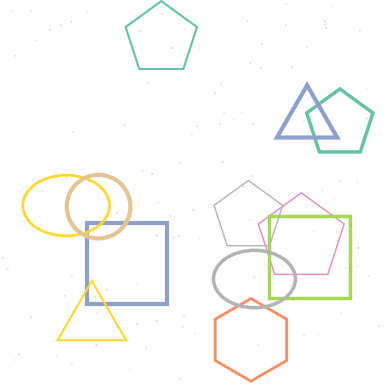[{"shape": "pentagon", "thickness": 1.5, "radius": 0.49, "center": [0.419, 0.9]}, {"shape": "pentagon", "thickness": 2.5, "radius": 0.45, "center": [0.883, 0.679]}, {"shape": "hexagon", "thickness": 2, "radius": 0.54, "center": [0.652, 0.117]}, {"shape": "triangle", "thickness": 3, "radius": 0.45, "center": [0.798, 0.688]}, {"shape": "square", "thickness": 3, "radius": 0.52, "center": [0.33, 0.316]}, {"shape": "pentagon", "thickness": 1, "radius": 0.59, "center": [0.783, 0.382]}, {"shape": "square", "thickness": 2.5, "radius": 0.53, "center": [0.804, 0.332]}, {"shape": "oval", "thickness": 2, "radius": 0.56, "center": [0.172, 0.466]}, {"shape": "triangle", "thickness": 1.5, "radius": 0.51, "center": [0.239, 0.168]}, {"shape": "circle", "thickness": 3, "radius": 0.41, "center": [0.256, 0.463]}, {"shape": "pentagon", "thickness": 1, "radius": 0.47, "center": [0.645, 0.438]}, {"shape": "oval", "thickness": 2.5, "radius": 0.53, "center": [0.661, 0.275]}]